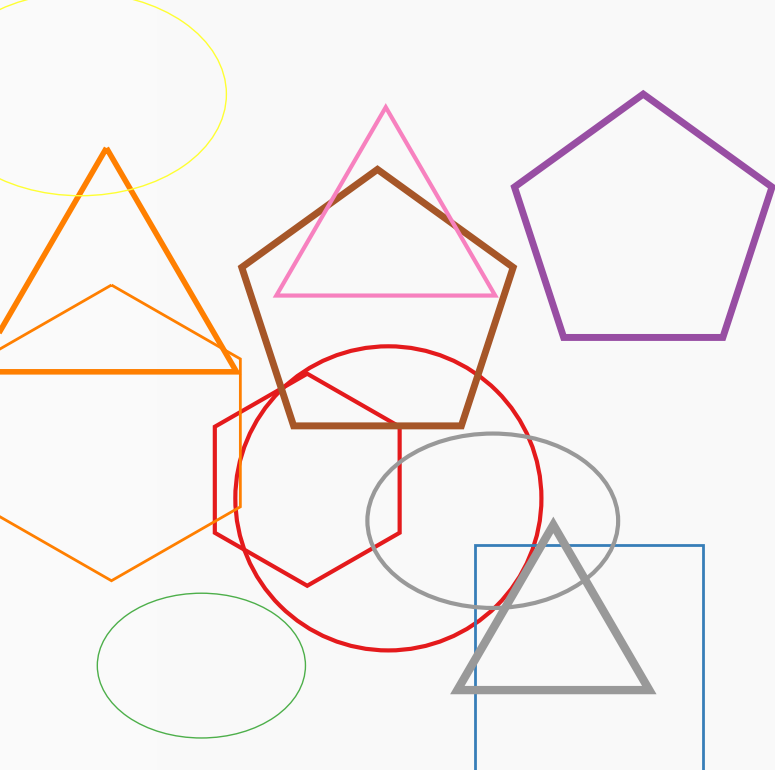[{"shape": "circle", "thickness": 1.5, "radius": 0.99, "center": [0.501, 0.353]}, {"shape": "hexagon", "thickness": 1.5, "radius": 0.69, "center": [0.396, 0.377]}, {"shape": "square", "thickness": 1, "radius": 0.74, "center": [0.76, 0.145]}, {"shape": "oval", "thickness": 0.5, "radius": 0.67, "center": [0.26, 0.136]}, {"shape": "pentagon", "thickness": 2.5, "radius": 0.87, "center": [0.83, 0.703]}, {"shape": "triangle", "thickness": 2, "radius": 0.97, "center": [0.137, 0.614]}, {"shape": "hexagon", "thickness": 1, "radius": 0.96, "center": [0.144, 0.438]}, {"shape": "oval", "thickness": 0.5, "radius": 0.94, "center": [0.104, 0.878]}, {"shape": "pentagon", "thickness": 2.5, "radius": 0.92, "center": [0.487, 0.596]}, {"shape": "triangle", "thickness": 1.5, "radius": 0.82, "center": [0.498, 0.698]}, {"shape": "triangle", "thickness": 3, "radius": 0.72, "center": [0.714, 0.175]}, {"shape": "oval", "thickness": 1.5, "radius": 0.81, "center": [0.636, 0.324]}]